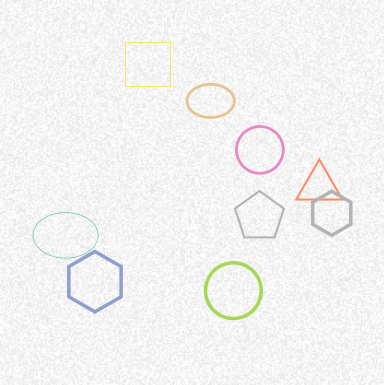[{"shape": "oval", "thickness": 0.5, "radius": 0.42, "center": [0.17, 0.389]}, {"shape": "triangle", "thickness": 1.5, "radius": 0.35, "center": [0.829, 0.516]}, {"shape": "hexagon", "thickness": 2.5, "radius": 0.39, "center": [0.247, 0.268]}, {"shape": "circle", "thickness": 2, "radius": 0.3, "center": [0.675, 0.611]}, {"shape": "circle", "thickness": 2.5, "radius": 0.36, "center": [0.606, 0.245]}, {"shape": "square", "thickness": 0.5, "radius": 0.29, "center": [0.383, 0.834]}, {"shape": "oval", "thickness": 2, "radius": 0.31, "center": [0.547, 0.738]}, {"shape": "pentagon", "thickness": 1.5, "radius": 0.33, "center": [0.674, 0.437]}, {"shape": "hexagon", "thickness": 2.5, "radius": 0.29, "center": [0.862, 0.446]}]